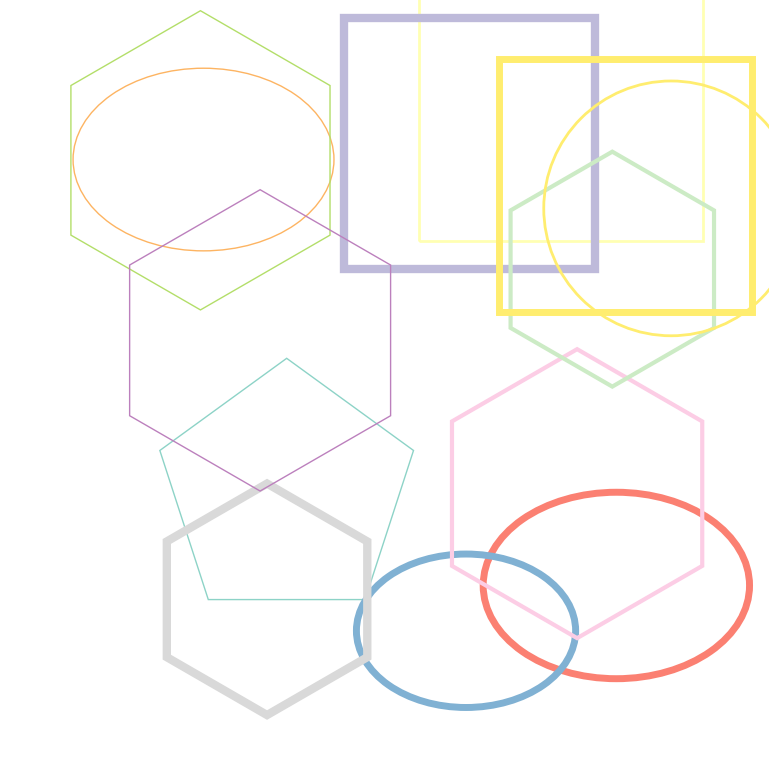[{"shape": "pentagon", "thickness": 0.5, "radius": 0.87, "center": [0.372, 0.361]}, {"shape": "square", "thickness": 1, "radius": 0.92, "center": [0.728, 0.872]}, {"shape": "square", "thickness": 3, "radius": 0.81, "center": [0.61, 0.814]}, {"shape": "oval", "thickness": 2.5, "radius": 0.86, "center": [0.8, 0.24]}, {"shape": "oval", "thickness": 2.5, "radius": 0.71, "center": [0.605, 0.181]}, {"shape": "oval", "thickness": 0.5, "radius": 0.85, "center": [0.264, 0.793]}, {"shape": "hexagon", "thickness": 0.5, "radius": 0.97, "center": [0.26, 0.792]}, {"shape": "hexagon", "thickness": 1.5, "radius": 0.94, "center": [0.749, 0.359]}, {"shape": "hexagon", "thickness": 3, "radius": 0.75, "center": [0.347, 0.222]}, {"shape": "hexagon", "thickness": 0.5, "radius": 0.98, "center": [0.338, 0.558]}, {"shape": "hexagon", "thickness": 1.5, "radius": 0.76, "center": [0.795, 0.65]}, {"shape": "square", "thickness": 2.5, "radius": 0.82, "center": [0.813, 0.759]}, {"shape": "circle", "thickness": 1, "radius": 0.83, "center": [0.872, 0.729]}]